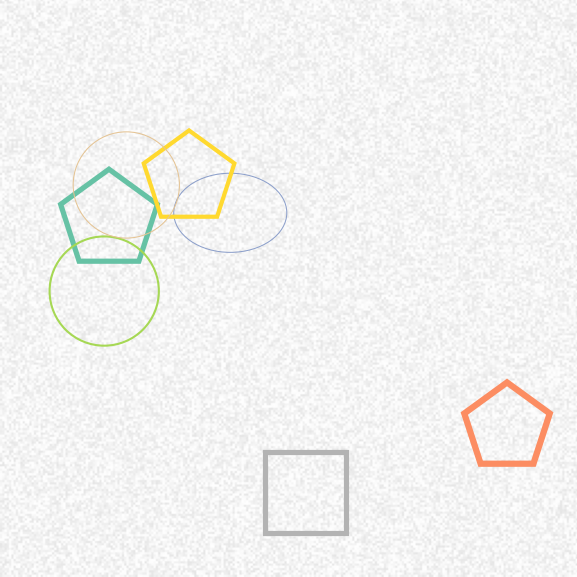[{"shape": "pentagon", "thickness": 2.5, "radius": 0.44, "center": [0.189, 0.618]}, {"shape": "pentagon", "thickness": 3, "radius": 0.39, "center": [0.878, 0.259]}, {"shape": "oval", "thickness": 0.5, "radius": 0.49, "center": [0.399, 0.631]}, {"shape": "circle", "thickness": 1, "radius": 0.47, "center": [0.18, 0.495]}, {"shape": "pentagon", "thickness": 2, "radius": 0.41, "center": [0.327, 0.691]}, {"shape": "circle", "thickness": 0.5, "radius": 0.46, "center": [0.219, 0.679]}, {"shape": "square", "thickness": 2.5, "radius": 0.35, "center": [0.529, 0.146]}]